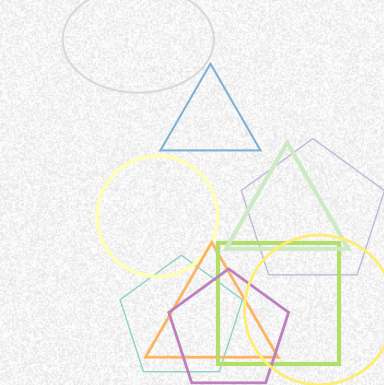[{"shape": "pentagon", "thickness": 1, "radius": 0.84, "center": [0.471, 0.17]}, {"shape": "circle", "thickness": 2.5, "radius": 0.78, "center": [0.409, 0.439]}, {"shape": "pentagon", "thickness": 1, "radius": 0.98, "center": [0.813, 0.444]}, {"shape": "triangle", "thickness": 1.5, "radius": 0.75, "center": [0.547, 0.684]}, {"shape": "triangle", "thickness": 2, "radius": 0.99, "center": [0.55, 0.172]}, {"shape": "square", "thickness": 3, "radius": 0.79, "center": [0.724, 0.212]}, {"shape": "oval", "thickness": 1.5, "radius": 0.98, "center": [0.359, 0.897]}, {"shape": "pentagon", "thickness": 2, "radius": 0.82, "center": [0.594, 0.138]}, {"shape": "triangle", "thickness": 3, "radius": 0.92, "center": [0.746, 0.446]}, {"shape": "circle", "thickness": 2, "radius": 0.97, "center": [0.829, 0.195]}]